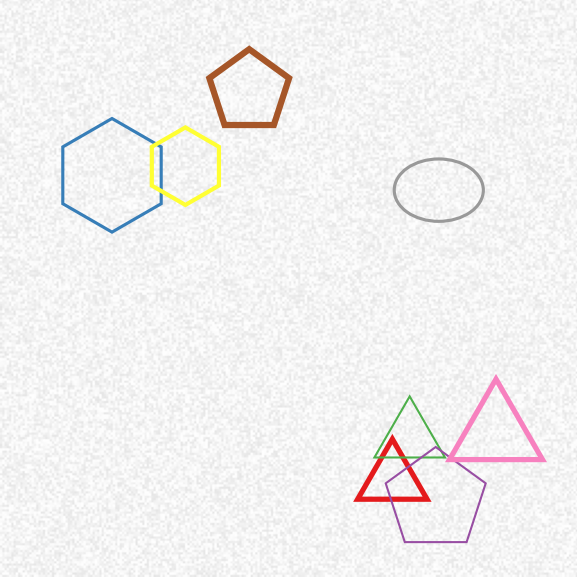[{"shape": "triangle", "thickness": 2.5, "radius": 0.35, "center": [0.679, 0.169]}, {"shape": "hexagon", "thickness": 1.5, "radius": 0.49, "center": [0.194, 0.696]}, {"shape": "triangle", "thickness": 1, "radius": 0.35, "center": [0.709, 0.242]}, {"shape": "pentagon", "thickness": 1, "radius": 0.46, "center": [0.754, 0.134]}, {"shape": "hexagon", "thickness": 2, "radius": 0.34, "center": [0.321, 0.711]}, {"shape": "pentagon", "thickness": 3, "radius": 0.36, "center": [0.432, 0.841]}, {"shape": "triangle", "thickness": 2.5, "radius": 0.46, "center": [0.859, 0.25]}, {"shape": "oval", "thickness": 1.5, "radius": 0.39, "center": [0.76, 0.67]}]